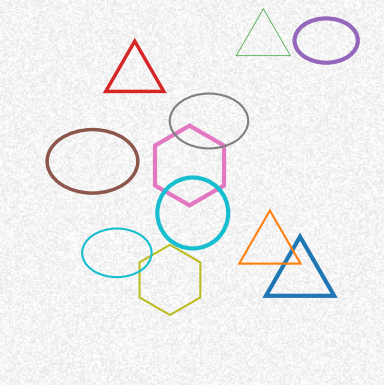[{"shape": "triangle", "thickness": 3, "radius": 0.51, "center": [0.779, 0.283]}, {"shape": "triangle", "thickness": 1.5, "radius": 0.46, "center": [0.701, 0.361]}, {"shape": "triangle", "thickness": 0.5, "radius": 0.41, "center": [0.684, 0.896]}, {"shape": "triangle", "thickness": 2.5, "radius": 0.44, "center": [0.35, 0.806]}, {"shape": "oval", "thickness": 3, "radius": 0.41, "center": [0.847, 0.895]}, {"shape": "oval", "thickness": 2.5, "radius": 0.59, "center": [0.24, 0.581]}, {"shape": "hexagon", "thickness": 3, "radius": 0.52, "center": [0.492, 0.57]}, {"shape": "oval", "thickness": 1.5, "radius": 0.51, "center": [0.543, 0.686]}, {"shape": "hexagon", "thickness": 1.5, "radius": 0.46, "center": [0.441, 0.273]}, {"shape": "oval", "thickness": 1.5, "radius": 0.45, "center": [0.304, 0.343]}, {"shape": "circle", "thickness": 3, "radius": 0.46, "center": [0.501, 0.447]}]